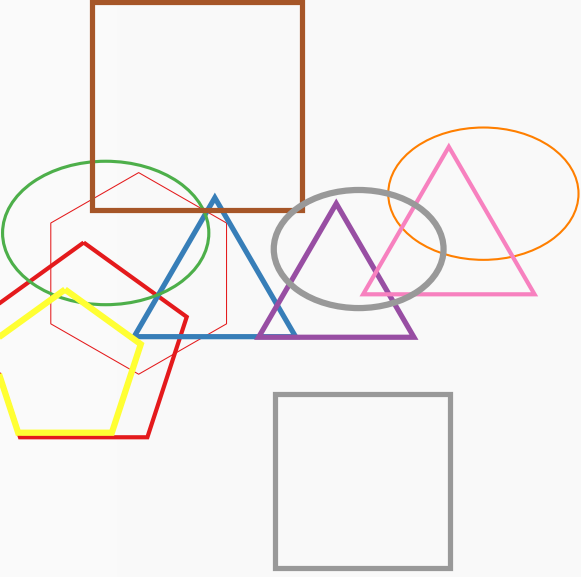[{"shape": "pentagon", "thickness": 2, "radius": 0.93, "center": [0.144, 0.393]}, {"shape": "hexagon", "thickness": 0.5, "radius": 0.87, "center": [0.239, 0.526]}, {"shape": "triangle", "thickness": 2.5, "radius": 0.8, "center": [0.37, 0.496]}, {"shape": "oval", "thickness": 1.5, "radius": 0.89, "center": [0.182, 0.596]}, {"shape": "triangle", "thickness": 2.5, "radius": 0.77, "center": [0.579, 0.492]}, {"shape": "oval", "thickness": 1, "radius": 0.82, "center": [0.832, 0.664]}, {"shape": "pentagon", "thickness": 3, "radius": 0.69, "center": [0.112, 0.361]}, {"shape": "square", "thickness": 2.5, "radius": 0.9, "center": [0.339, 0.816]}, {"shape": "triangle", "thickness": 2, "radius": 0.85, "center": [0.772, 0.575]}, {"shape": "square", "thickness": 2.5, "radius": 0.75, "center": [0.624, 0.166]}, {"shape": "oval", "thickness": 3, "radius": 0.73, "center": [0.617, 0.568]}]